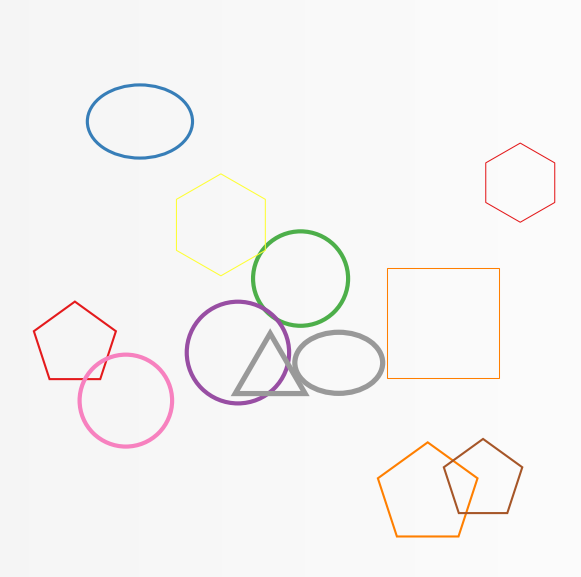[{"shape": "hexagon", "thickness": 0.5, "radius": 0.34, "center": [0.895, 0.683]}, {"shape": "pentagon", "thickness": 1, "radius": 0.37, "center": [0.129, 0.403]}, {"shape": "oval", "thickness": 1.5, "radius": 0.45, "center": [0.241, 0.789]}, {"shape": "circle", "thickness": 2, "radius": 0.41, "center": [0.517, 0.517]}, {"shape": "circle", "thickness": 2, "radius": 0.44, "center": [0.409, 0.389]}, {"shape": "pentagon", "thickness": 1, "radius": 0.45, "center": [0.736, 0.143]}, {"shape": "square", "thickness": 0.5, "radius": 0.48, "center": [0.762, 0.44]}, {"shape": "hexagon", "thickness": 0.5, "radius": 0.44, "center": [0.38, 0.61]}, {"shape": "pentagon", "thickness": 1, "radius": 0.35, "center": [0.831, 0.168]}, {"shape": "circle", "thickness": 2, "radius": 0.4, "center": [0.217, 0.305]}, {"shape": "triangle", "thickness": 2.5, "radius": 0.35, "center": [0.465, 0.352]}, {"shape": "oval", "thickness": 2.5, "radius": 0.38, "center": [0.583, 0.371]}]